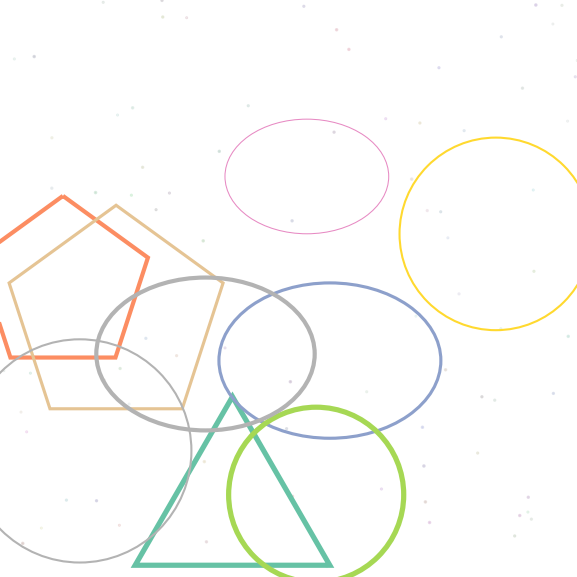[{"shape": "triangle", "thickness": 2.5, "radius": 0.97, "center": [0.403, 0.118]}, {"shape": "pentagon", "thickness": 2, "radius": 0.77, "center": [0.109, 0.505]}, {"shape": "oval", "thickness": 1.5, "radius": 0.96, "center": [0.571, 0.375]}, {"shape": "oval", "thickness": 0.5, "radius": 0.71, "center": [0.531, 0.694]}, {"shape": "circle", "thickness": 2.5, "radius": 0.76, "center": [0.547, 0.142]}, {"shape": "circle", "thickness": 1, "radius": 0.83, "center": [0.859, 0.594]}, {"shape": "pentagon", "thickness": 1.5, "radius": 0.97, "center": [0.201, 0.449]}, {"shape": "oval", "thickness": 2, "radius": 0.95, "center": [0.356, 0.386]}, {"shape": "circle", "thickness": 1, "radius": 0.97, "center": [0.138, 0.218]}]